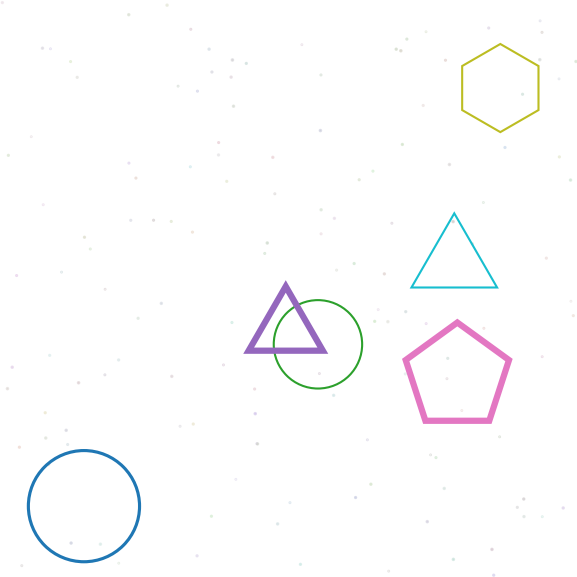[{"shape": "circle", "thickness": 1.5, "radius": 0.48, "center": [0.145, 0.123]}, {"shape": "circle", "thickness": 1, "radius": 0.38, "center": [0.551, 0.403]}, {"shape": "triangle", "thickness": 3, "radius": 0.37, "center": [0.495, 0.429]}, {"shape": "pentagon", "thickness": 3, "radius": 0.47, "center": [0.792, 0.347]}, {"shape": "hexagon", "thickness": 1, "radius": 0.38, "center": [0.866, 0.847]}, {"shape": "triangle", "thickness": 1, "radius": 0.43, "center": [0.787, 0.544]}]